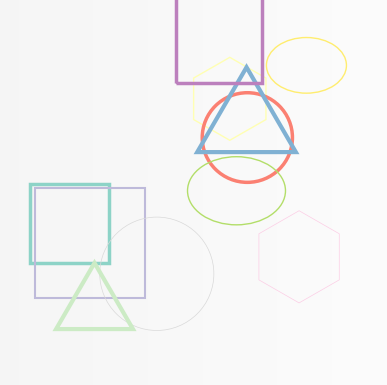[{"shape": "square", "thickness": 2.5, "radius": 0.51, "center": [0.18, 0.419]}, {"shape": "hexagon", "thickness": 1, "radius": 0.54, "center": [0.593, 0.743]}, {"shape": "square", "thickness": 1.5, "radius": 0.71, "center": [0.232, 0.368]}, {"shape": "circle", "thickness": 2.5, "radius": 0.58, "center": [0.638, 0.643]}, {"shape": "triangle", "thickness": 3, "radius": 0.73, "center": [0.636, 0.678]}, {"shape": "oval", "thickness": 1, "radius": 0.63, "center": [0.61, 0.505]}, {"shape": "hexagon", "thickness": 0.5, "radius": 0.6, "center": [0.772, 0.333]}, {"shape": "circle", "thickness": 0.5, "radius": 0.74, "center": [0.405, 0.289]}, {"shape": "square", "thickness": 2.5, "radius": 0.55, "center": [0.565, 0.894]}, {"shape": "triangle", "thickness": 3, "radius": 0.57, "center": [0.244, 0.203]}, {"shape": "oval", "thickness": 1, "radius": 0.52, "center": [0.791, 0.83]}]